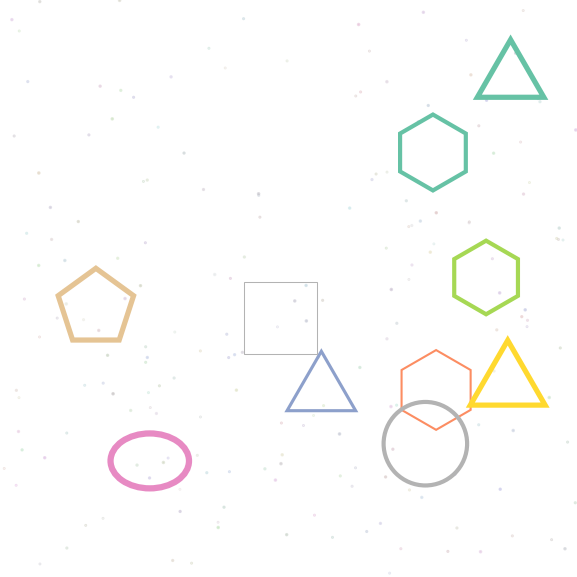[{"shape": "hexagon", "thickness": 2, "radius": 0.33, "center": [0.75, 0.735]}, {"shape": "triangle", "thickness": 2.5, "radius": 0.33, "center": [0.884, 0.864]}, {"shape": "hexagon", "thickness": 1, "radius": 0.35, "center": [0.755, 0.324]}, {"shape": "triangle", "thickness": 1.5, "radius": 0.34, "center": [0.556, 0.322]}, {"shape": "oval", "thickness": 3, "radius": 0.34, "center": [0.259, 0.201]}, {"shape": "hexagon", "thickness": 2, "radius": 0.32, "center": [0.842, 0.519]}, {"shape": "triangle", "thickness": 2.5, "radius": 0.37, "center": [0.879, 0.335]}, {"shape": "pentagon", "thickness": 2.5, "radius": 0.34, "center": [0.166, 0.466]}, {"shape": "circle", "thickness": 2, "radius": 0.36, "center": [0.737, 0.231]}, {"shape": "square", "thickness": 0.5, "radius": 0.31, "center": [0.486, 0.449]}]